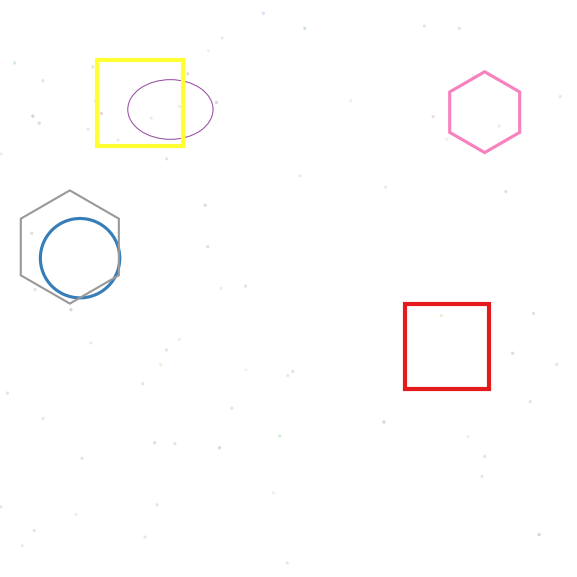[{"shape": "square", "thickness": 2, "radius": 0.37, "center": [0.774, 0.399]}, {"shape": "circle", "thickness": 1.5, "radius": 0.34, "center": [0.139, 0.552]}, {"shape": "oval", "thickness": 0.5, "radius": 0.37, "center": [0.295, 0.81]}, {"shape": "square", "thickness": 2, "radius": 0.37, "center": [0.242, 0.821]}, {"shape": "hexagon", "thickness": 1.5, "radius": 0.35, "center": [0.839, 0.805]}, {"shape": "hexagon", "thickness": 1, "radius": 0.49, "center": [0.121, 0.571]}]